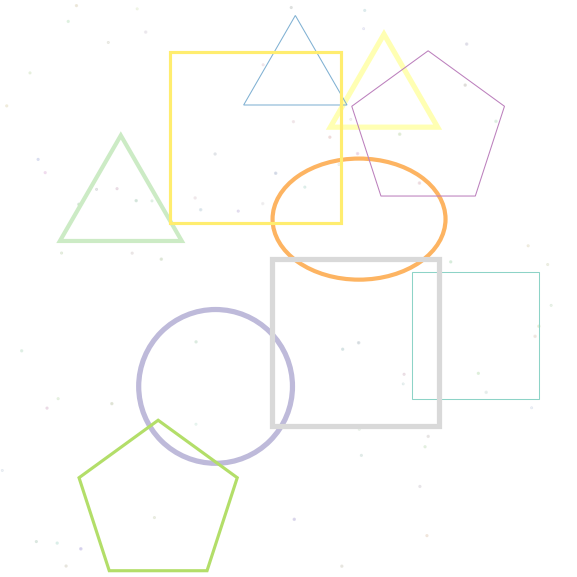[{"shape": "square", "thickness": 0.5, "radius": 0.55, "center": [0.824, 0.419]}, {"shape": "triangle", "thickness": 2.5, "radius": 0.54, "center": [0.665, 0.833]}, {"shape": "circle", "thickness": 2.5, "radius": 0.67, "center": [0.373, 0.33]}, {"shape": "triangle", "thickness": 0.5, "radius": 0.52, "center": [0.511, 0.869]}, {"shape": "oval", "thickness": 2, "radius": 0.75, "center": [0.622, 0.62]}, {"shape": "pentagon", "thickness": 1.5, "radius": 0.72, "center": [0.274, 0.127]}, {"shape": "square", "thickness": 2.5, "radius": 0.72, "center": [0.615, 0.406]}, {"shape": "pentagon", "thickness": 0.5, "radius": 0.7, "center": [0.741, 0.772]}, {"shape": "triangle", "thickness": 2, "radius": 0.61, "center": [0.209, 0.643]}, {"shape": "square", "thickness": 1.5, "radius": 0.74, "center": [0.442, 0.762]}]